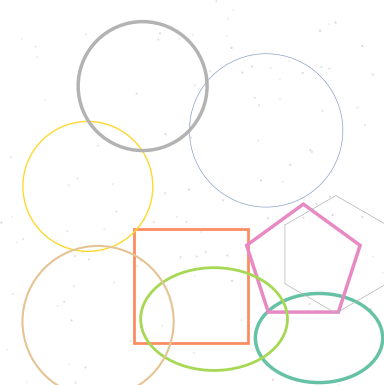[{"shape": "oval", "thickness": 2.5, "radius": 0.83, "center": [0.829, 0.122]}, {"shape": "square", "thickness": 2, "radius": 0.74, "center": [0.496, 0.257]}, {"shape": "circle", "thickness": 0.5, "radius": 1.0, "center": [0.691, 0.661]}, {"shape": "pentagon", "thickness": 2.5, "radius": 0.77, "center": [0.788, 0.315]}, {"shape": "oval", "thickness": 2, "radius": 0.95, "center": [0.556, 0.171]}, {"shape": "circle", "thickness": 1, "radius": 0.84, "center": [0.228, 0.516]}, {"shape": "circle", "thickness": 1.5, "radius": 0.98, "center": [0.255, 0.165]}, {"shape": "hexagon", "thickness": 0.5, "radius": 0.76, "center": [0.872, 0.339]}, {"shape": "circle", "thickness": 2.5, "radius": 0.84, "center": [0.37, 0.776]}]